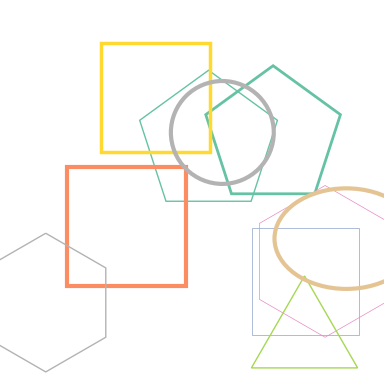[{"shape": "pentagon", "thickness": 2, "radius": 0.92, "center": [0.709, 0.645]}, {"shape": "pentagon", "thickness": 1, "radius": 0.94, "center": [0.542, 0.629]}, {"shape": "square", "thickness": 3, "radius": 0.77, "center": [0.329, 0.411]}, {"shape": "square", "thickness": 0.5, "radius": 0.7, "center": [0.794, 0.269]}, {"shape": "hexagon", "thickness": 0.5, "radius": 0.99, "center": [0.844, 0.321]}, {"shape": "triangle", "thickness": 1, "radius": 0.8, "center": [0.791, 0.124]}, {"shape": "square", "thickness": 2.5, "radius": 0.71, "center": [0.404, 0.747]}, {"shape": "oval", "thickness": 3, "radius": 0.93, "center": [0.9, 0.38]}, {"shape": "hexagon", "thickness": 1, "radius": 0.9, "center": [0.119, 0.214]}, {"shape": "circle", "thickness": 3, "radius": 0.67, "center": [0.577, 0.656]}]